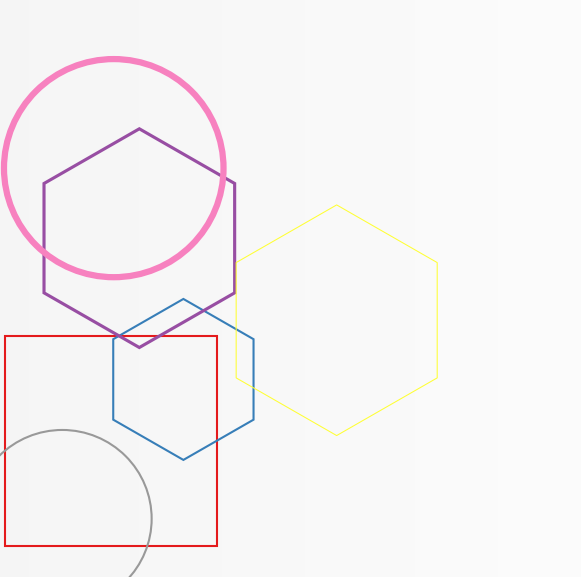[{"shape": "square", "thickness": 1, "radius": 0.91, "center": [0.191, 0.236]}, {"shape": "hexagon", "thickness": 1, "radius": 0.7, "center": [0.316, 0.342]}, {"shape": "hexagon", "thickness": 1.5, "radius": 0.95, "center": [0.24, 0.587]}, {"shape": "hexagon", "thickness": 0.5, "radius": 1.0, "center": [0.579, 0.445]}, {"shape": "circle", "thickness": 3, "radius": 0.94, "center": [0.196, 0.708]}, {"shape": "circle", "thickness": 1, "radius": 0.77, "center": [0.107, 0.101]}]